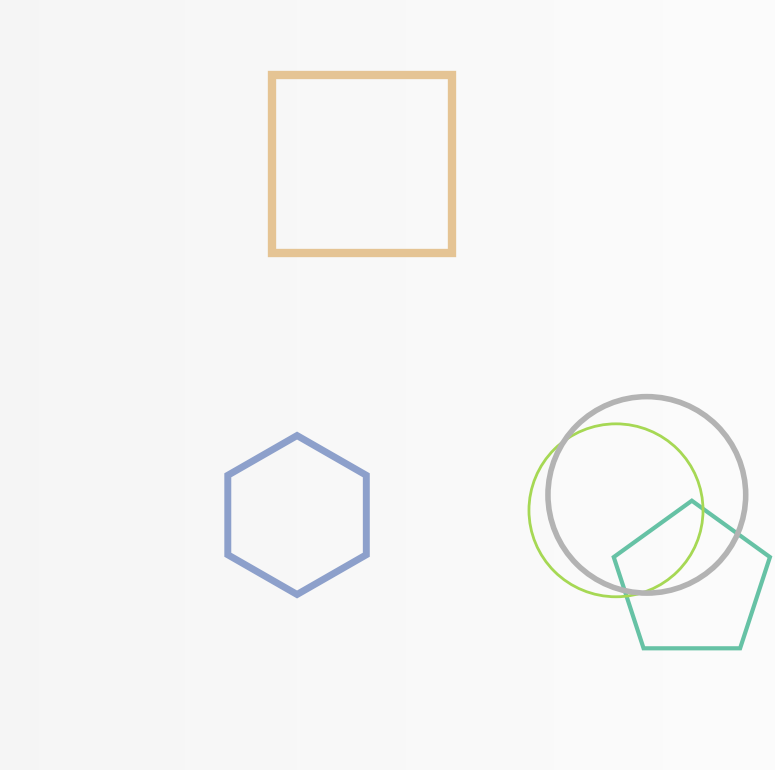[{"shape": "pentagon", "thickness": 1.5, "radius": 0.53, "center": [0.893, 0.244]}, {"shape": "hexagon", "thickness": 2.5, "radius": 0.52, "center": [0.383, 0.331]}, {"shape": "circle", "thickness": 1, "radius": 0.56, "center": [0.795, 0.337]}, {"shape": "square", "thickness": 3, "radius": 0.58, "center": [0.468, 0.787]}, {"shape": "circle", "thickness": 2, "radius": 0.64, "center": [0.835, 0.357]}]